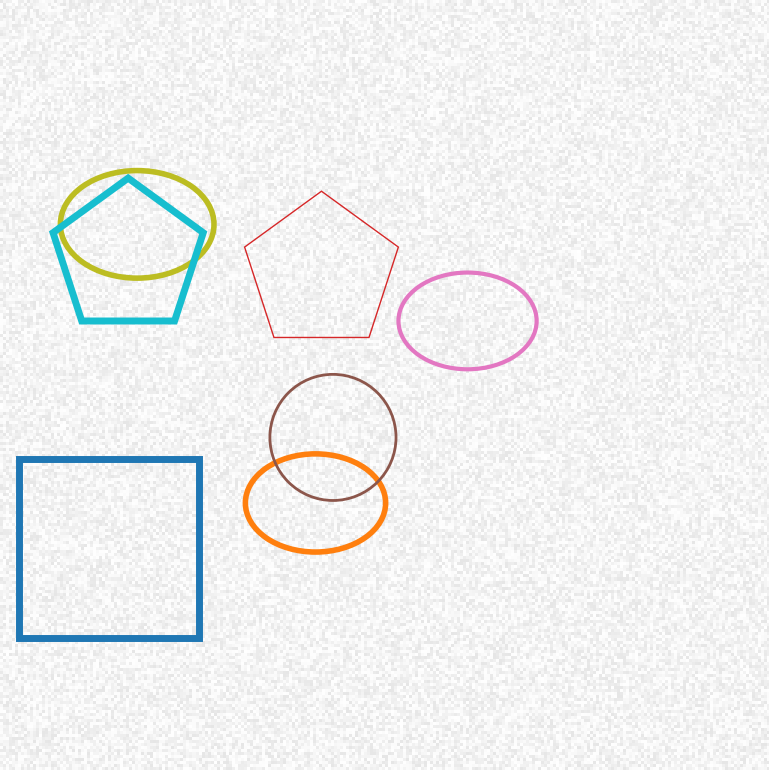[{"shape": "square", "thickness": 2.5, "radius": 0.58, "center": [0.141, 0.288]}, {"shape": "oval", "thickness": 2, "radius": 0.46, "center": [0.41, 0.347]}, {"shape": "pentagon", "thickness": 0.5, "radius": 0.52, "center": [0.417, 0.647]}, {"shape": "circle", "thickness": 1, "radius": 0.41, "center": [0.432, 0.432]}, {"shape": "oval", "thickness": 1.5, "radius": 0.45, "center": [0.607, 0.583]}, {"shape": "oval", "thickness": 2, "radius": 0.5, "center": [0.178, 0.709]}, {"shape": "pentagon", "thickness": 2.5, "radius": 0.51, "center": [0.166, 0.666]}]